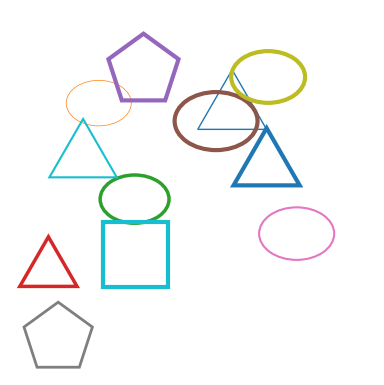[{"shape": "triangle", "thickness": 1, "radius": 0.52, "center": [0.603, 0.716]}, {"shape": "triangle", "thickness": 3, "radius": 0.5, "center": [0.693, 0.568]}, {"shape": "oval", "thickness": 0.5, "radius": 0.42, "center": [0.256, 0.732]}, {"shape": "oval", "thickness": 2.5, "radius": 0.45, "center": [0.35, 0.483]}, {"shape": "triangle", "thickness": 2.5, "radius": 0.43, "center": [0.126, 0.299]}, {"shape": "pentagon", "thickness": 3, "radius": 0.48, "center": [0.373, 0.817]}, {"shape": "oval", "thickness": 3, "radius": 0.54, "center": [0.561, 0.685]}, {"shape": "oval", "thickness": 1.5, "radius": 0.49, "center": [0.771, 0.393]}, {"shape": "pentagon", "thickness": 2, "radius": 0.47, "center": [0.151, 0.122]}, {"shape": "oval", "thickness": 3, "radius": 0.48, "center": [0.696, 0.8]}, {"shape": "square", "thickness": 3, "radius": 0.42, "center": [0.351, 0.339]}, {"shape": "triangle", "thickness": 1.5, "radius": 0.51, "center": [0.216, 0.59]}]